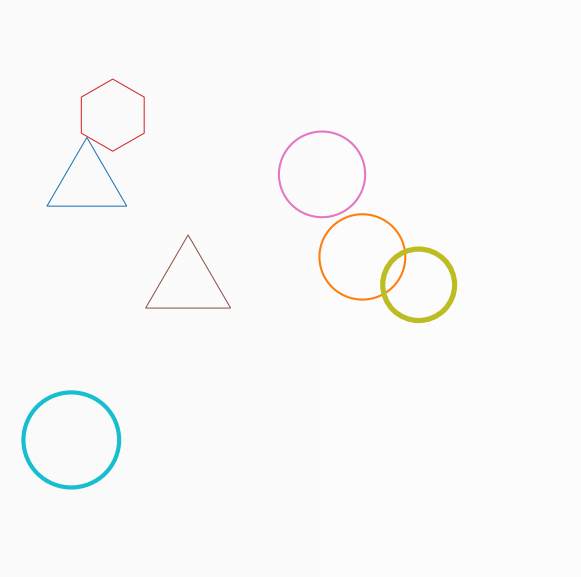[{"shape": "triangle", "thickness": 0.5, "radius": 0.4, "center": [0.149, 0.682]}, {"shape": "circle", "thickness": 1, "radius": 0.37, "center": [0.623, 0.554]}, {"shape": "hexagon", "thickness": 0.5, "radius": 0.31, "center": [0.194, 0.8]}, {"shape": "triangle", "thickness": 0.5, "radius": 0.42, "center": [0.324, 0.508]}, {"shape": "circle", "thickness": 1, "radius": 0.37, "center": [0.554, 0.697]}, {"shape": "circle", "thickness": 2.5, "radius": 0.31, "center": [0.72, 0.506]}, {"shape": "circle", "thickness": 2, "radius": 0.41, "center": [0.123, 0.237]}]